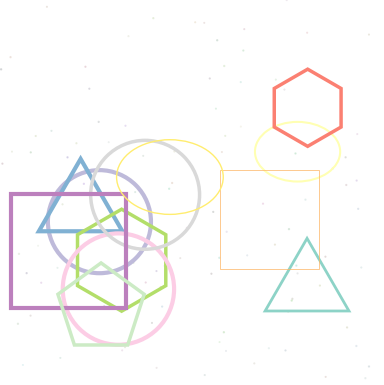[{"shape": "triangle", "thickness": 2, "radius": 0.63, "center": [0.798, 0.255]}, {"shape": "oval", "thickness": 1.5, "radius": 0.55, "center": [0.773, 0.606]}, {"shape": "circle", "thickness": 3, "radius": 0.67, "center": [0.258, 0.424]}, {"shape": "hexagon", "thickness": 2.5, "radius": 0.5, "center": [0.799, 0.72]}, {"shape": "triangle", "thickness": 3, "radius": 0.63, "center": [0.209, 0.462]}, {"shape": "square", "thickness": 0.5, "radius": 0.64, "center": [0.701, 0.43]}, {"shape": "hexagon", "thickness": 2.5, "radius": 0.66, "center": [0.316, 0.324]}, {"shape": "circle", "thickness": 3, "radius": 0.72, "center": [0.308, 0.249]}, {"shape": "circle", "thickness": 2.5, "radius": 0.71, "center": [0.377, 0.494]}, {"shape": "square", "thickness": 3, "radius": 0.75, "center": [0.178, 0.348]}, {"shape": "pentagon", "thickness": 2.5, "radius": 0.59, "center": [0.262, 0.199]}, {"shape": "oval", "thickness": 1, "radius": 0.69, "center": [0.441, 0.54]}]